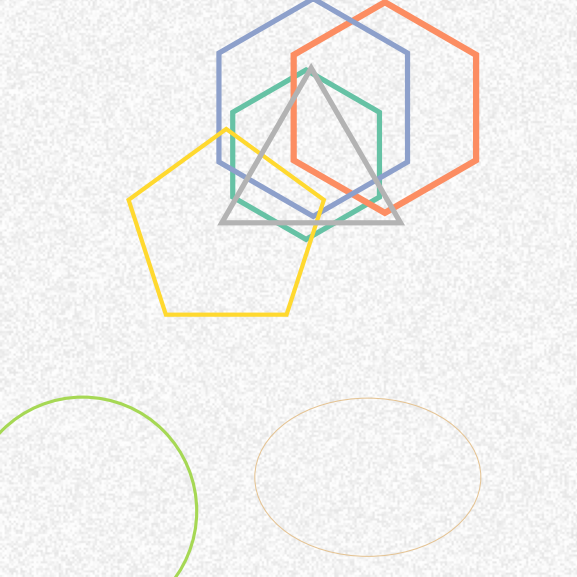[{"shape": "hexagon", "thickness": 2.5, "radius": 0.73, "center": [0.53, 0.731]}, {"shape": "hexagon", "thickness": 3, "radius": 0.91, "center": [0.666, 0.813]}, {"shape": "hexagon", "thickness": 2.5, "radius": 0.94, "center": [0.542, 0.813]}, {"shape": "circle", "thickness": 1.5, "radius": 0.99, "center": [0.143, 0.114]}, {"shape": "pentagon", "thickness": 2, "radius": 0.89, "center": [0.392, 0.598]}, {"shape": "oval", "thickness": 0.5, "radius": 0.98, "center": [0.637, 0.173]}, {"shape": "triangle", "thickness": 2.5, "radius": 0.89, "center": [0.539, 0.703]}]